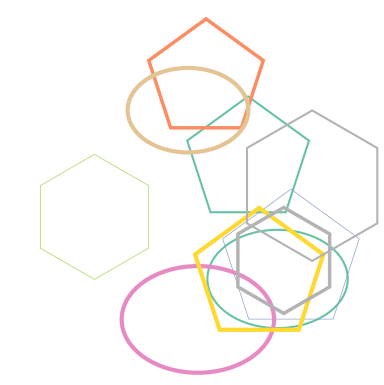[{"shape": "oval", "thickness": 1.5, "radius": 0.91, "center": [0.721, 0.275]}, {"shape": "pentagon", "thickness": 1.5, "radius": 0.83, "center": [0.644, 0.583]}, {"shape": "pentagon", "thickness": 2.5, "radius": 0.78, "center": [0.535, 0.795]}, {"shape": "pentagon", "thickness": 0.5, "radius": 0.93, "center": [0.756, 0.322]}, {"shape": "oval", "thickness": 3, "radius": 0.99, "center": [0.514, 0.17]}, {"shape": "hexagon", "thickness": 0.5, "radius": 0.81, "center": [0.245, 0.437]}, {"shape": "pentagon", "thickness": 3, "radius": 0.88, "center": [0.673, 0.285]}, {"shape": "oval", "thickness": 3, "radius": 0.78, "center": [0.488, 0.714]}, {"shape": "hexagon", "thickness": 1.5, "radius": 0.98, "center": [0.811, 0.518]}, {"shape": "hexagon", "thickness": 2.5, "radius": 0.69, "center": [0.737, 0.324]}]